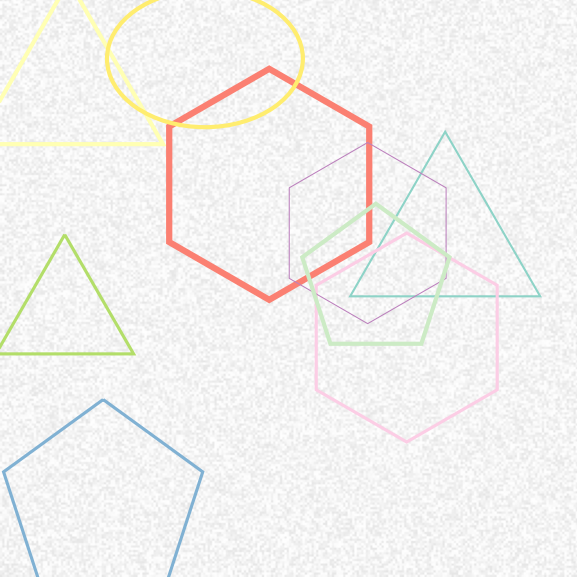[{"shape": "triangle", "thickness": 1, "radius": 0.95, "center": [0.771, 0.581]}, {"shape": "triangle", "thickness": 2, "radius": 0.94, "center": [0.119, 0.844]}, {"shape": "hexagon", "thickness": 3, "radius": 1.0, "center": [0.466, 0.68]}, {"shape": "pentagon", "thickness": 1.5, "radius": 0.91, "center": [0.179, 0.126]}, {"shape": "triangle", "thickness": 1.5, "radius": 0.69, "center": [0.112, 0.455]}, {"shape": "hexagon", "thickness": 1.5, "radius": 0.9, "center": [0.704, 0.415]}, {"shape": "hexagon", "thickness": 0.5, "radius": 0.78, "center": [0.637, 0.596]}, {"shape": "pentagon", "thickness": 2, "radius": 0.67, "center": [0.651, 0.512]}, {"shape": "oval", "thickness": 2, "radius": 0.85, "center": [0.355, 0.898]}]